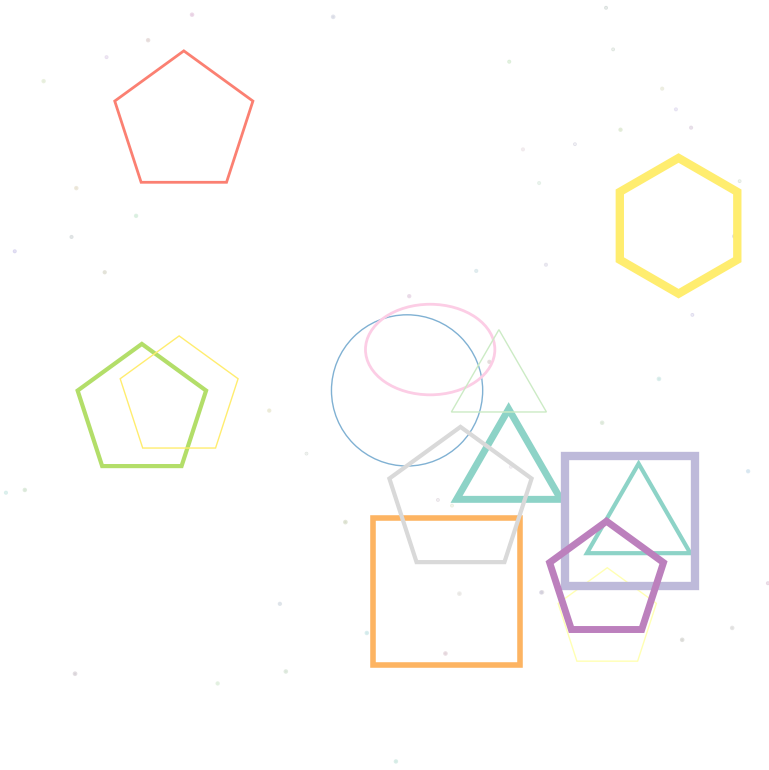[{"shape": "triangle", "thickness": 1.5, "radius": 0.39, "center": [0.829, 0.32]}, {"shape": "triangle", "thickness": 2.5, "radius": 0.39, "center": [0.661, 0.391]}, {"shape": "pentagon", "thickness": 0.5, "radius": 0.34, "center": [0.789, 0.196]}, {"shape": "square", "thickness": 3, "radius": 0.42, "center": [0.819, 0.324]}, {"shape": "pentagon", "thickness": 1, "radius": 0.47, "center": [0.239, 0.84]}, {"shape": "circle", "thickness": 0.5, "radius": 0.49, "center": [0.529, 0.493]}, {"shape": "square", "thickness": 2, "radius": 0.48, "center": [0.58, 0.232]}, {"shape": "pentagon", "thickness": 1.5, "radius": 0.44, "center": [0.184, 0.466]}, {"shape": "oval", "thickness": 1, "radius": 0.42, "center": [0.559, 0.546]}, {"shape": "pentagon", "thickness": 1.5, "radius": 0.49, "center": [0.598, 0.349]}, {"shape": "pentagon", "thickness": 2.5, "radius": 0.39, "center": [0.788, 0.245]}, {"shape": "triangle", "thickness": 0.5, "radius": 0.36, "center": [0.648, 0.501]}, {"shape": "pentagon", "thickness": 0.5, "radius": 0.4, "center": [0.233, 0.483]}, {"shape": "hexagon", "thickness": 3, "radius": 0.44, "center": [0.881, 0.707]}]